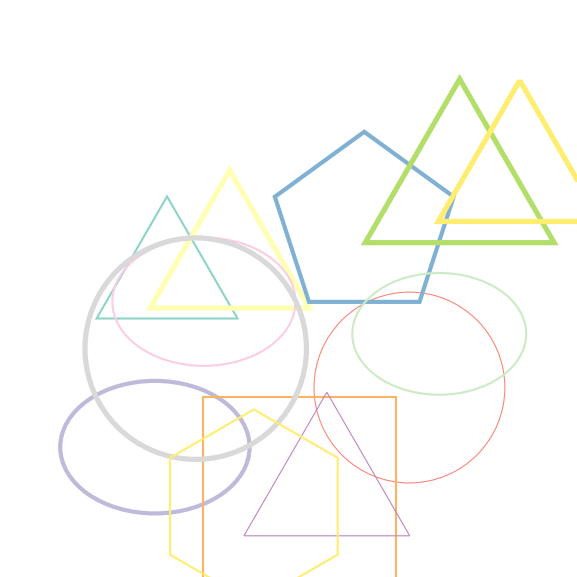[{"shape": "triangle", "thickness": 1, "radius": 0.7, "center": [0.289, 0.518]}, {"shape": "triangle", "thickness": 2.5, "radius": 0.8, "center": [0.398, 0.545]}, {"shape": "oval", "thickness": 2, "radius": 0.82, "center": [0.268, 0.225]}, {"shape": "circle", "thickness": 0.5, "radius": 0.83, "center": [0.709, 0.328]}, {"shape": "pentagon", "thickness": 2, "radius": 0.81, "center": [0.631, 0.608]}, {"shape": "square", "thickness": 1, "radius": 0.83, "center": [0.519, 0.145]}, {"shape": "triangle", "thickness": 2.5, "radius": 0.94, "center": [0.796, 0.673]}, {"shape": "oval", "thickness": 1, "radius": 0.79, "center": [0.353, 0.477]}, {"shape": "circle", "thickness": 2.5, "radius": 0.96, "center": [0.339, 0.395]}, {"shape": "triangle", "thickness": 0.5, "radius": 0.83, "center": [0.566, 0.154]}, {"shape": "oval", "thickness": 1, "radius": 0.75, "center": [0.761, 0.421]}, {"shape": "hexagon", "thickness": 1, "radius": 0.84, "center": [0.44, 0.123]}, {"shape": "triangle", "thickness": 2.5, "radius": 0.81, "center": [0.9, 0.697]}]